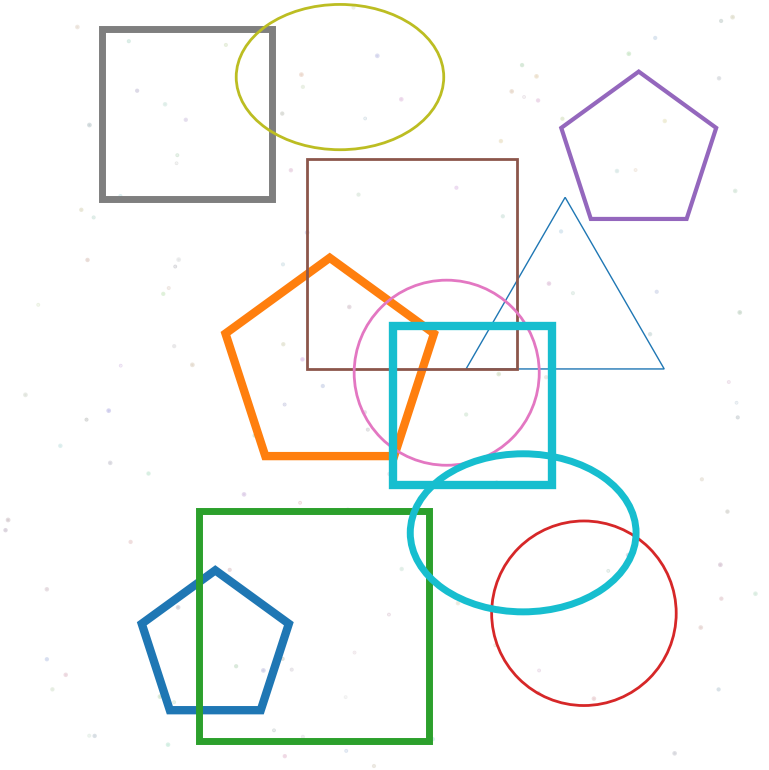[{"shape": "pentagon", "thickness": 3, "radius": 0.5, "center": [0.28, 0.159]}, {"shape": "triangle", "thickness": 0.5, "radius": 0.74, "center": [0.734, 0.595]}, {"shape": "pentagon", "thickness": 3, "radius": 0.71, "center": [0.428, 0.523]}, {"shape": "square", "thickness": 2.5, "radius": 0.75, "center": [0.407, 0.187]}, {"shape": "circle", "thickness": 1, "radius": 0.6, "center": [0.758, 0.204]}, {"shape": "pentagon", "thickness": 1.5, "radius": 0.53, "center": [0.83, 0.801]}, {"shape": "square", "thickness": 1, "radius": 0.68, "center": [0.535, 0.657]}, {"shape": "circle", "thickness": 1, "radius": 0.6, "center": [0.58, 0.516]}, {"shape": "square", "thickness": 2.5, "radius": 0.55, "center": [0.243, 0.852]}, {"shape": "oval", "thickness": 1, "radius": 0.67, "center": [0.442, 0.9]}, {"shape": "oval", "thickness": 2.5, "radius": 0.73, "center": [0.679, 0.308]}, {"shape": "square", "thickness": 3, "radius": 0.52, "center": [0.613, 0.474]}]